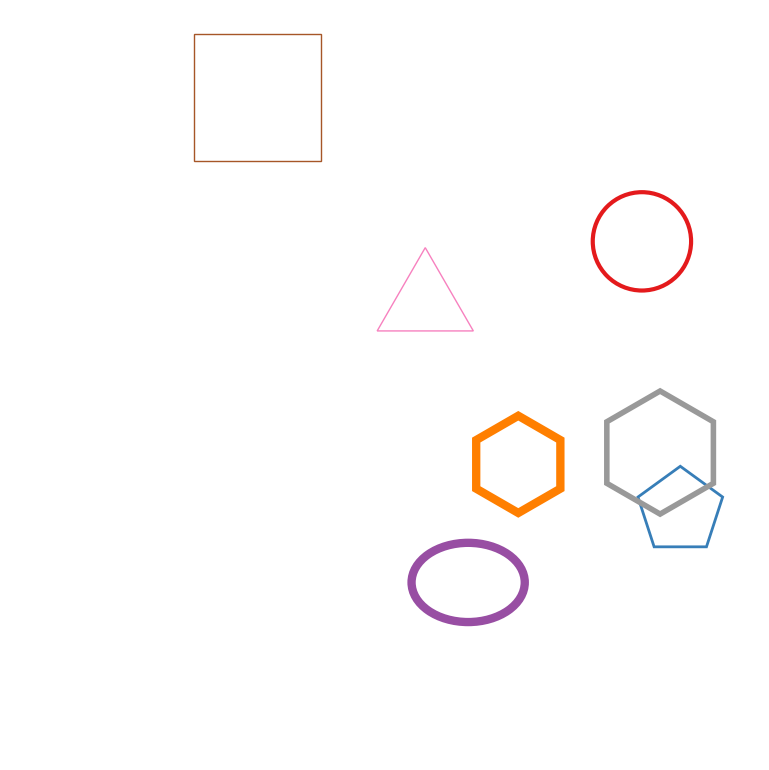[{"shape": "circle", "thickness": 1.5, "radius": 0.32, "center": [0.834, 0.687]}, {"shape": "pentagon", "thickness": 1, "radius": 0.29, "center": [0.884, 0.337]}, {"shape": "oval", "thickness": 3, "radius": 0.37, "center": [0.608, 0.244]}, {"shape": "hexagon", "thickness": 3, "radius": 0.32, "center": [0.673, 0.397]}, {"shape": "square", "thickness": 0.5, "radius": 0.41, "center": [0.335, 0.873]}, {"shape": "triangle", "thickness": 0.5, "radius": 0.36, "center": [0.552, 0.606]}, {"shape": "hexagon", "thickness": 2, "radius": 0.4, "center": [0.857, 0.412]}]